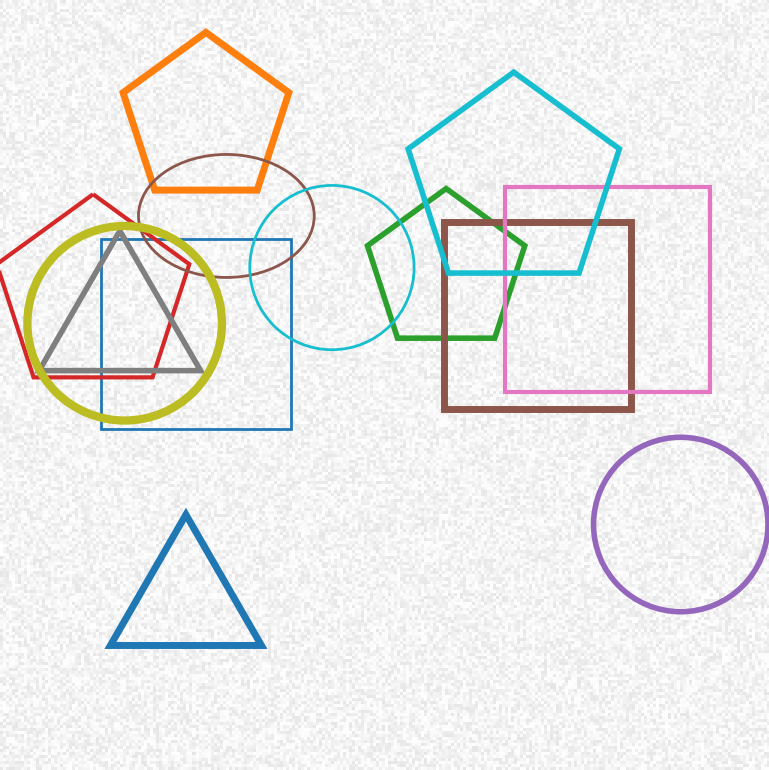[{"shape": "square", "thickness": 1, "radius": 0.62, "center": [0.255, 0.566]}, {"shape": "triangle", "thickness": 2.5, "radius": 0.57, "center": [0.241, 0.218]}, {"shape": "pentagon", "thickness": 2.5, "radius": 0.57, "center": [0.267, 0.845]}, {"shape": "pentagon", "thickness": 2, "radius": 0.54, "center": [0.579, 0.648]}, {"shape": "pentagon", "thickness": 1.5, "radius": 0.66, "center": [0.121, 0.616]}, {"shape": "circle", "thickness": 2, "radius": 0.57, "center": [0.884, 0.319]}, {"shape": "square", "thickness": 2.5, "radius": 0.6, "center": [0.698, 0.59]}, {"shape": "oval", "thickness": 1, "radius": 0.57, "center": [0.294, 0.72]}, {"shape": "square", "thickness": 1.5, "radius": 0.67, "center": [0.789, 0.624]}, {"shape": "triangle", "thickness": 2, "radius": 0.6, "center": [0.156, 0.579]}, {"shape": "circle", "thickness": 3, "radius": 0.63, "center": [0.162, 0.58]}, {"shape": "pentagon", "thickness": 2, "radius": 0.72, "center": [0.667, 0.762]}, {"shape": "circle", "thickness": 1, "radius": 0.53, "center": [0.431, 0.652]}]